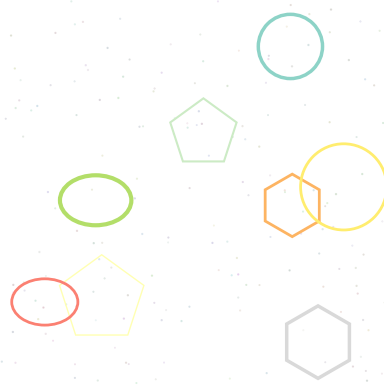[{"shape": "circle", "thickness": 2.5, "radius": 0.42, "center": [0.754, 0.879]}, {"shape": "pentagon", "thickness": 1, "radius": 0.58, "center": [0.264, 0.223]}, {"shape": "oval", "thickness": 2, "radius": 0.43, "center": [0.116, 0.216]}, {"shape": "hexagon", "thickness": 2, "radius": 0.41, "center": [0.759, 0.467]}, {"shape": "oval", "thickness": 3, "radius": 0.46, "center": [0.248, 0.48]}, {"shape": "hexagon", "thickness": 2.5, "radius": 0.47, "center": [0.826, 0.111]}, {"shape": "pentagon", "thickness": 1.5, "radius": 0.45, "center": [0.528, 0.654]}, {"shape": "circle", "thickness": 2, "radius": 0.56, "center": [0.893, 0.515]}]